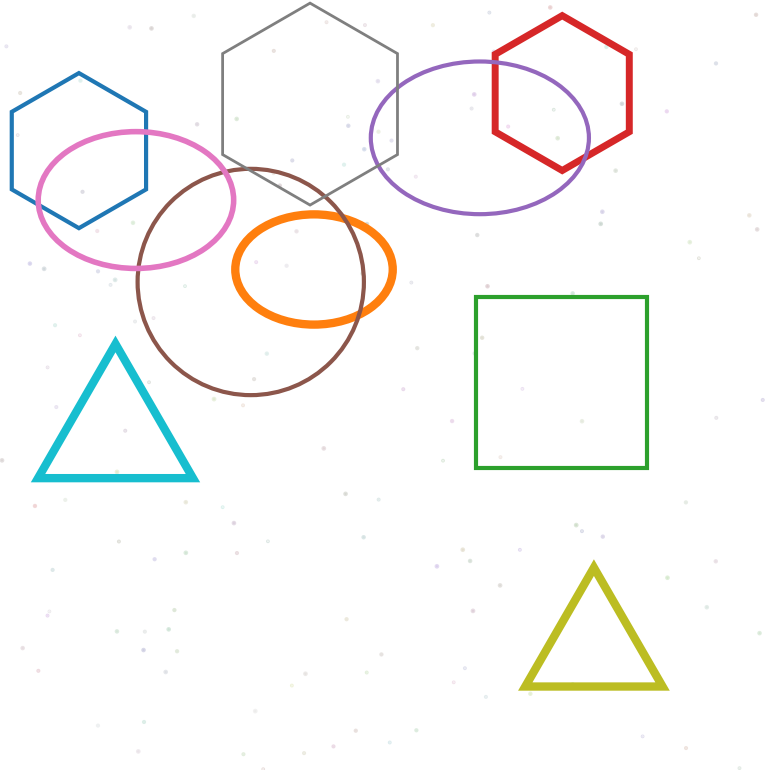[{"shape": "hexagon", "thickness": 1.5, "radius": 0.5, "center": [0.102, 0.804]}, {"shape": "oval", "thickness": 3, "radius": 0.51, "center": [0.408, 0.65]}, {"shape": "square", "thickness": 1.5, "radius": 0.56, "center": [0.729, 0.503]}, {"shape": "hexagon", "thickness": 2.5, "radius": 0.5, "center": [0.73, 0.879]}, {"shape": "oval", "thickness": 1.5, "radius": 0.71, "center": [0.623, 0.821]}, {"shape": "circle", "thickness": 1.5, "radius": 0.73, "center": [0.326, 0.634]}, {"shape": "oval", "thickness": 2, "radius": 0.63, "center": [0.177, 0.74]}, {"shape": "hexagon", "thickness": 1, "radius": 0.66, "center": [0.403, 0.865]}, {"shape": "triangle", "thickness": 3, "radius": 0.51, "center": [0.771, 0.16]}, {"shape": "triangle", "thickness": 3, "radius": 0.58, "center": [0.15, 0.437]}]